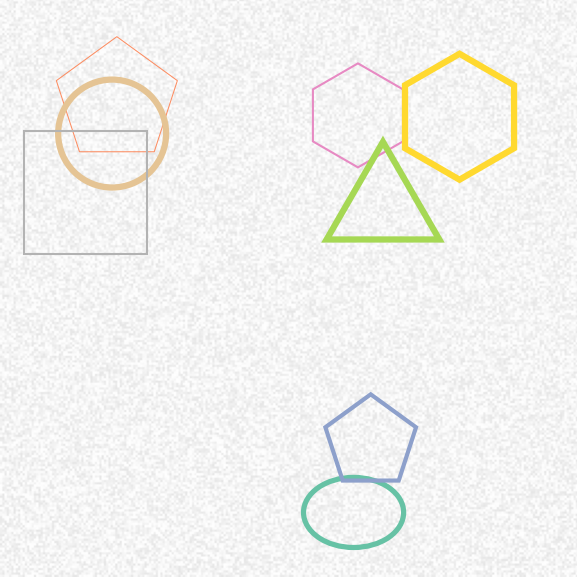[{"shape": "oval", "thickness": 2.5, "radius": 0.43, "center": [0.612, 0.112]}, {"shape": "pentagon", "thickness": 0.5, "radius": 0.55, "center": [0.202, 0.825]}, {"shape": "pentagon", "thickness": 2, "radius": 0.41, "center": [0.642, 0.234]}, {"shape": "hexagon", "thickness": 1, "radius": 0.45, "center": [0.62, 0.799]}, {"shape": "triangle", "thickness": 3, "radius": 0.56, "center": [0.663, 0.641]}, {"shape": "hexagon", "thickness": 3, "radius": 0.55, "center": [0.796, 0.797]}, {"shape": "circle", "thickness": 3, "radius": 0.47, "center": [0.194, 0.768]}, {"shape": "square", "thickness": 1, "radius": 0.53, "center": [0.148, 0.666]}]